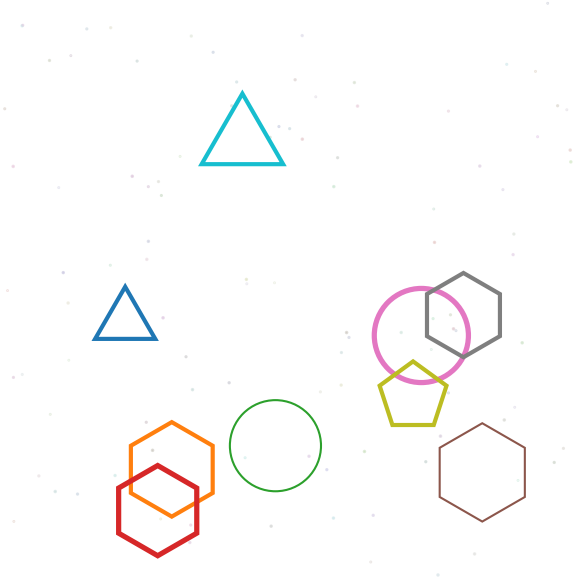[{"shape": "triangle", "thickness": 2, "radius": 0.3, "center": [0.217, 0.442]}, {"shape": "hexagon", "thickness": 2, "radius": 0.41, "center": [0.297, 0.186]}, {"shape": "circle", "thickness": 1, "radius": 0.39, "center": [0.477, 0.227]}, {"shape": "hexagon", "thickness": 2.5, "radius": 0.39, "center": [0.273, 0.115]}, {"shape": "hexagon", "thickness": 1, "radius": 0.43, "center": [0.835, 0.181]}, {"shape": "circle", "thickness": 2.5, "radius": 0.41, "center": [0.73, 0.418]}, {"shape": "hexagon", "thickness": 2, "radius": 0.36, "center": [0.803, 0.454]}, {"shape": "pentagon", "thickness": 2, "radius": 0.3, "center": [0.715, 0.312]}, {"shape": "triangle", "thickness": 2, "radius": 0.41, "center": [0.42, 0.756]}]